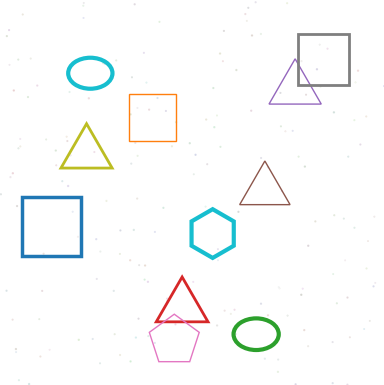[{"shape": "square", "thickness": 2.5, "radius": 0.38, "center": [0.134, 0.412]}, {"shape": "square", "thickness": 1, "radius": 0.31, "center": [0.396, 0.695]}, {"shape": "oval", "thickness": 3, "radius": 0.29, "center": [0.665, 0.132]}, {"shape": "triangle", "thickness": 2, "radius": 0.39, "center": [0.473, 0.203]}, {"shape": "triangle", "thickness": 1, "radius": 0.39, "center": [0.767, 0.769]}, {"shape": "triangle", "thickness": 1, "radius": 0.38, "center": [0.688, 0.506]}, {"shape": "pentagon", "thickness": 1, "radius": 0.34, "center": [0.453, 0.116]}, {"shape": "square", "thickness": 2, "radius": 0.33, "center": [0.84, 0.846]}, {"shape": "triangle", "thickness": 2, "radius": 0.38, "center": [0.225, 0.602]}, {"shape": "hexagon", "thickness": 3, "radius": 0.32, "center": [0.552, 0.393]}, {"shape": "oval", "thickness": 3, "radius": 0.29, "center": [0.235, 0.81]}]